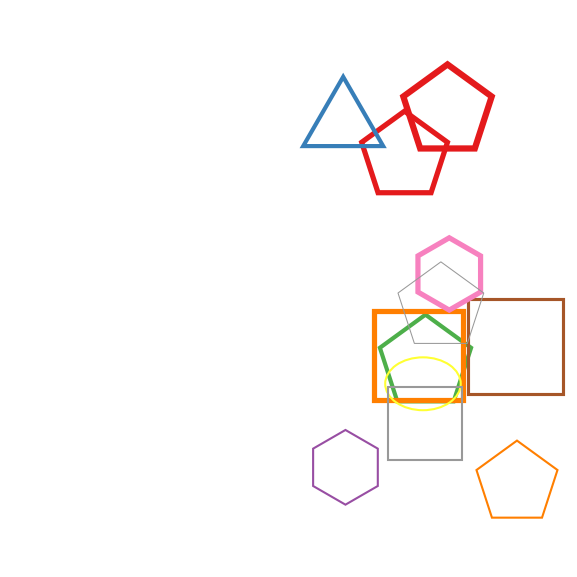[{"shape": "pentagon", "thickness": 2.5, "radius": 0.39, "center": [0.701, 0.729]}, {"shape": "pentagon", "thickness": 3, "radius": 0.4, "center": [0.775, 0.807]}, {"shape": "triangle", "thickness": 2, "radius": 0.4, "center": [0.594, 0.786]}, {"shape": "pentagon", "thickness": 2, "radius": 0.42, "center": [0.737, 0.371]}, {"shape": "hexagon", "thickness": 1, "radius": 0.32, "center": [0.598, 0.19]}, {"shape": "pentagon", "thickness": 1, "radius": 0.37, "center": [0.895, 0.162]}, {"shape": "square", "thickness": 2.5, "radius": 0.39, "center": [0.724, 0.383]}, {"shape": "oval", "thickness": 1, "radius": 0.33, "center": [0.732, 0.335]}, {"shape": "square", "thickness": 1.5, "radius": 0.41, "center": [0.892, 0.4]}, {"shape": "hexagon", "thickness": 2.5, "radius": 0.31, "center": [0.778, 0.525]}, {"shape": "square", "thickness": 1, "radius": 0.32, "center": [0.736, 0.265]}, {"shape": "pentagon", "thickness": 0.5, "radius": 0.39, "center": [0.763, 0.468]}]